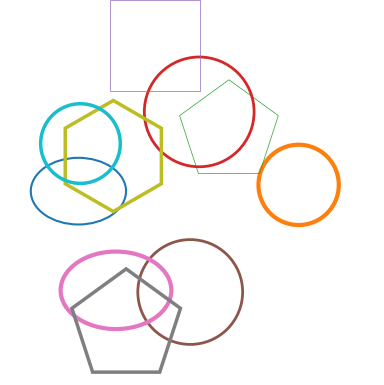[{"shape": "oval", "thickness": 1.5, "radius": 0.62, "center": [0.204, 0.504]}, {"shape": "circle", "thickness": 3, "radius": 0.52, "center": [0.776, 0.52]}, {"shape": "pentagon", "thickness": 0.5, "radius": 0.67, "center": [0.595, 0.658]}, {"shape": "circle", "thickness": 2, "radius": 0.71, "center": [0.517, 0.709]}, {"shape": "square", "thickness": 0.5, "radius": 0.59, "center": [0.403, 0.882]}, {"shape": "circle", "thickness": 2, "radius": 0.68, "center": [0.494, 0.242]}, {"shape": "oval", "thickness": 3, "radius": 0.72, "center": [0.301, 0.246]}, {"shape": "pentagon", "thickness": 2.5, "radius": 0.74, "center": [0.328, 0.153]}, {"shape": "hexagon", "thickness": 2.5, "radius": 0.72, "center": [0.294, 0.595]}, {"shape": "circle", "thickness": 2.5, "radius": 0.52, "center": [0.209, 0.627]}]